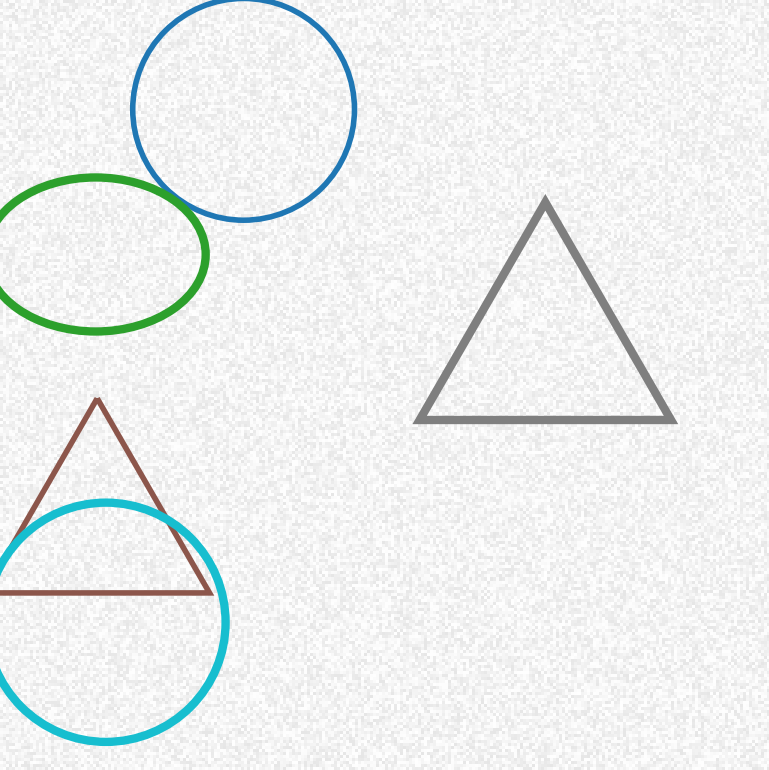[{"shape": "circle", "thickness": 2, "radius": 0.72, "center": [0.316, 0.858]}, {"shape": "oval", "thickness": 3, "radius": 0.71, "center": [0.124, 0.67]}, {"shape": "triangle", "thickness": 2, "radius": 0.84, "center": [0.126, 0.314]}, {"shape": "triangle", "thickness": 3, "radius": 0.94, "center": [0.708, 0.549]}, {"shape": "circle", "thickness": 3, "radius": 0.78, "center": [0.138, 0.192]}]